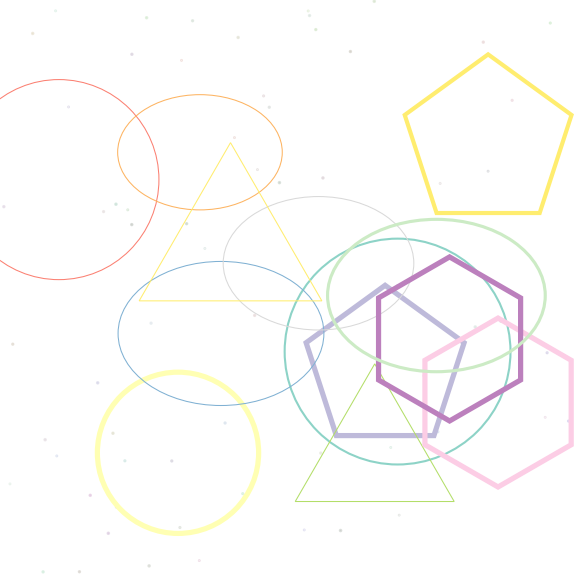[{"shape": "circle", "thickness": 1, "radius": 0.98, "center": [0.688, 0.39]}, {"shape": "circle", "thickness": 2.5, "radius": 0.7, "center": [0.308, 0.215]}, {"shape": "pentagon", "thickness": 2.5, "radius": 0.72, "center": [0.667, 0.361]}, {"shape": "circle", "thickness": 0.5, "radius": 0.87, "center": [0.102, 0.688]}, {"shape": "oval", "thickness": 0.5, "radius": 0.89, "center": [0.383, 0.422]}, {"shape": "oval", "thickness": 0.5, "radius": 0.71, "center": [0.346, 0.735]}, {"shape": "triangle", "thickness": 0.5, "radius": 0.79, "center": [0.649, 0.21]}, {"shape": "hexagon", "thickness": 2.5, "radius": 0.73, "center": [0.862, 0.302]}, {"shape": "oval", "thickness": 0.5, "radius": 0.83, "center": [0.552, 0.543]}, {"shape": "hexagon", "thickness": 2.5, "radius": 0.71, "center": [0.778, 0.412]}, {"shape": "oval", "thickness": 1.5, "radius": 0.94, "center": [0.756, 0.487]}, {"shape": "triangle", "thickness": 0.5, "radius": 0.91, "center": [0.399, 0.569]}, {"shape": "pentagon", "thickness": 2, "radius": 0.76, "center": [0.845, 0.753]}]